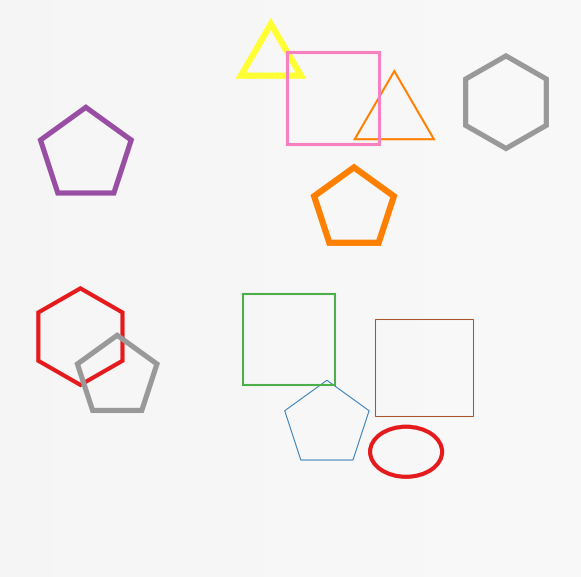[{"shape": "oval", "thickness": 2, "radius": 0.31, "center": [0.699, 0.217]}, {"shape": "hexagon", "thickness": 2, "radius": 0.42, "center": [0.138, 0.416]}, {"shape": "pentagon", "thickness": 0.5, "radius": 0.38, "center": [0.562, 0.264]}, {"shape": "square", "thickness": 1, "radius": 0.39, "center": [0.497, 0.412]}, {"shape": "pentagon", "thickness": 2.5, "radius": 0.41, "center": [0.148, 0.731]}, {"shape": "pentagon", "thickness": 3, "radius": 0.36, "center": [0.609, 0.637]}, {"shape": "triangle", "thickness": 1, "radius": 0.39, "center": [0.678, 0.797]}, {"shape": "triangle", "thickness": 3, "radius": 0.3, "center": [0.466, 0.898]}, {"shape": "square", "thickness": 0.5, "radius": 0.42, "center": [0.729, 0.363]}, {"shape": "square", "thickness": 1.5, "radius": 0.4, "center": [0.573, 0.83]}, {"shape": "hexagon", "thickness": 2.5, "radius": 0.4, "center": [0.871, 0.822]}, {"shape": "pentagon", "thickness": 2.5, "radius": 0.36, "center": [0.202, 0.347]}]